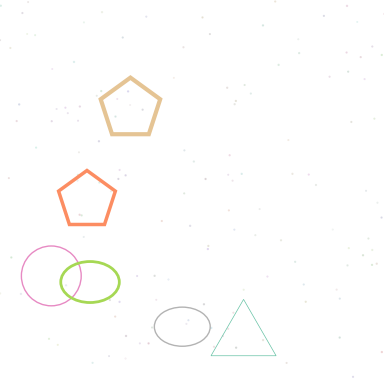[{"shape": "triangle", "thickness": 0.5, "radius": 0.49, "center": [0.633, 0.125]}, {"shape": "pentagon", "thickness": 2.5, "radius": 0.39, "center": [0.226, 0.48]}, {"shape": "circle", "thickness": 1, "radius": 0.39, "center": [0.133, 0.283]}, {"shape": "oval", "thickness": 2, "radius": 0.38, "center": [0.234, 0.267]}, {"shape": "pentagon", "thickness": 3, "radius": 0.41, "center": [0.339, 0.717]}, {"shape": "oval", "thickness": 1, "radius": 0.36, "center": [0.473, 0.151]}]